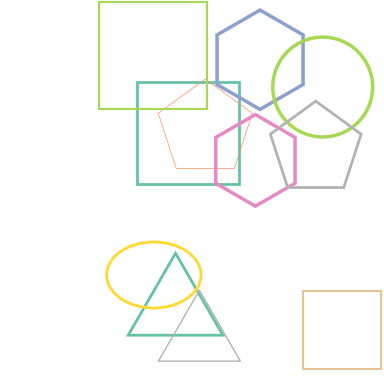[{"shape": "square", "thickness": 2, "radius": 0.66, "center": [0.488, 0.655]}, {"shape": "triangle", "thickness": 2, "radius": 0.71, "center": [0.456, 0.2]}, {"shape": "pentagon", "thickness": 0.5, "radius": 0.64, "center": [0.533, 0.666]}, {"shape": "hexagon", "thickness": 2.5, "radius": 0.64, "center": [0.675, 0.845]}, {"shape": "hexagon", "thickness": 2.5, "radius": 0.59, "center": [0.663, 0.583]}, {"shape": "circle", "thickness": 2.5, "radius": 0.65, "center": [0.838, 0.774]}, {"shape": "square", "thickness": 1.5, "radius": 0.7, "center": [0.398, 0.857]}, {"shape": "oval", "thickness": 2, "radius": 0.61, "center": [0.4, 0.286]}, {"shape": "square", "thickness": 1.5, "radius": 0.5, "center": [0.889, 0.143]}, {"shape": "triangle", "thickness": 1, "radius": 0.61, "center": [0.518, 0.123]}, {"shape": "pentagon", "thickness": 2, "radius": 0.62, "center": [0.82, 0.613]}]